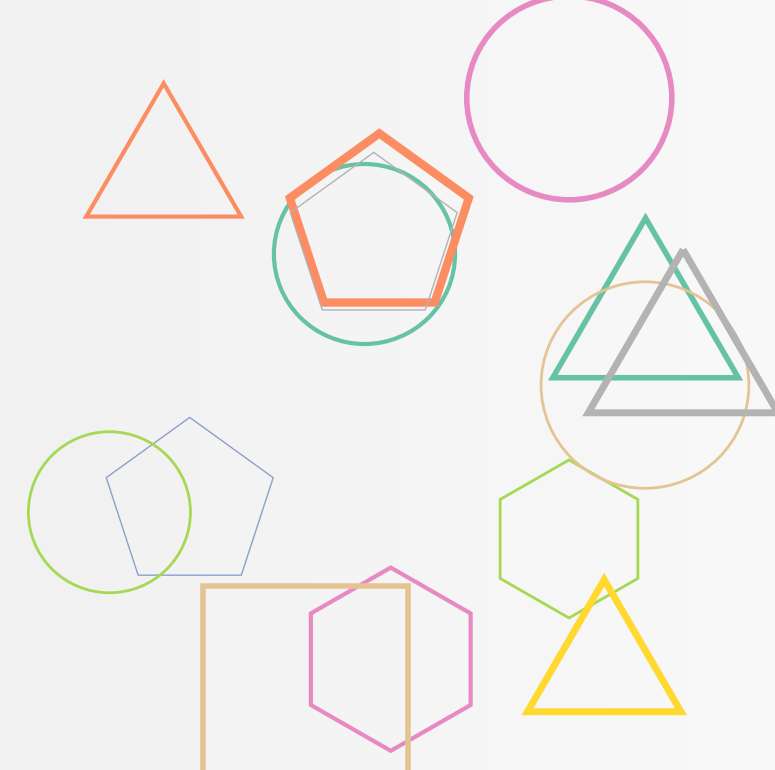[{"shape": "circle", "thickness": 1.5, "radius": 0.58, "center": [0.47, 0.67]}, {"shape": "triangle", "thickness": 2, "radius": 0.69, "center": [0.833, 0.579]}, {"shape": "triangle", "thickness": 1.5, "radius": 0.58, "center": [0.211, 0.776]}, {"shape": "pentagon", "thickness": 3, "radius": 0.61, "center": [0.489, 0.705]}, {"shape": "pentagon", "thickness": 0.5, "radius": 0.57, "center": [0.245, 0.345]}, {"shape": "circle", "thickness": 2, "radius": 0.66, "center": [0.735, 0.873]}, {"shape": "hexagon", "thickness": 1.5, "radius": 0.59, "center": [0.504, 0.144]}, {"shape": "hexagon", "thickness": 1, "radius": 0.51, "center": [0.734, 0.3]}, {"shape": "circle", "thickness": 1, "radius": 0.52, "center": [0.141, 0.335]}, {"shape": "triangle", "thickness": 2.5, "radius": 0.57, "center": [0.78, 0.133]}, {"shape": "circle", "thickness": 1, "radius": 0.67, "center": [0.832, 0.5]}, {"shape": "square", "thickness": 2, "radius": 0.66, "center": [0.394, 0.107]}, {"shape": "triangle", "thickness": 2.5, "radius": 0.71, "center": [0.881, 0.535]}, {"shape": "pentagon", "thickness": 0.5, "radius": 0.57, "center": [0.482, 0.689]}]